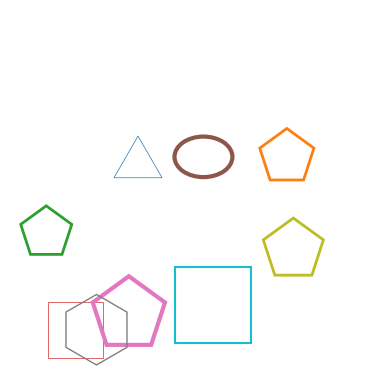[{"shape": "triangle", "thickness": 0.5, "radius": 0.36, "center": [0.359, 0.574]}, {"shape": "pentagon", "thickness": 2, "radius": 0.37, "center": [0.745, 0.592]}, {"shape": "pentagon", "thickness": 2, "radius": 0.35, "center": [0.12, 0.396]}, {"shape": "square", "thickness": 0.5, "radius": 0.36, "center": [0.196, 0.144]}, {"shape": "oval", "thickness": 3, "radius": 0.38, "center": [0.528, 0.593]}, {"shape": "pentagon", "thickness": 3, "radius": 0.49, "center": [0.335, 0.184]}, {"shape": "hexagon", "thickness": 1, "radius": 0.46, "center": [0.251, 0.144]}, {"shape": "pentagon", "thickness": 2, "radius": 0.41, "center": [0.762, 0.352]}, {"shape": "square", "thickness": 1.5, "radius": 0.49, "center": [0.553, 0.207]}]